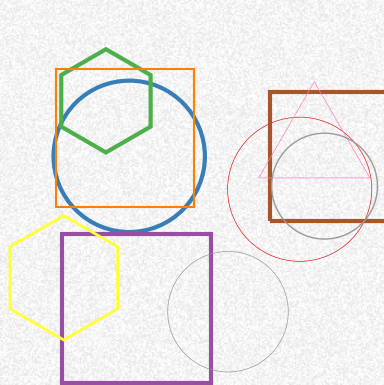[{"shape": "circle", "thickness": 0.5, "radius": 0.94, "center": [0.778, 0.508]}, {"shape": "circle", "thickness": 3, "radius": 0.98, "center": [0.336, 0.594]}, {"shape": "hexagon", "thickness": 3, "radius": 0.67, "center": [0.275, 0.738]}, {"shape": "square", "thickness": 3, "radius": 0.97, "center": [0.354, 0.198]}, {"shape": "square", "thickness": 1.5, "radius": 0.9, "center": [0.325, 0.643]}, {"shape": "hexagon", "thickness": 2, "radius": 0.81, "center": [0.166, 0.278]}, {"shape": "square", "thickness": 3, "radius": 0.84, "center": [0.869, 0.593]}, {"shape": "triangle", "thickness": 0.5, "radius": 0.83, "center": [0.816, 0.621]}, {"shape": "circle", "thickness": 1, "radius": 0.69, "center": [0.843, 0.517]}, {"shape": "circle", "thickness": 0.5, "radius": 0.78, "center": [0.592, 0.19]}]